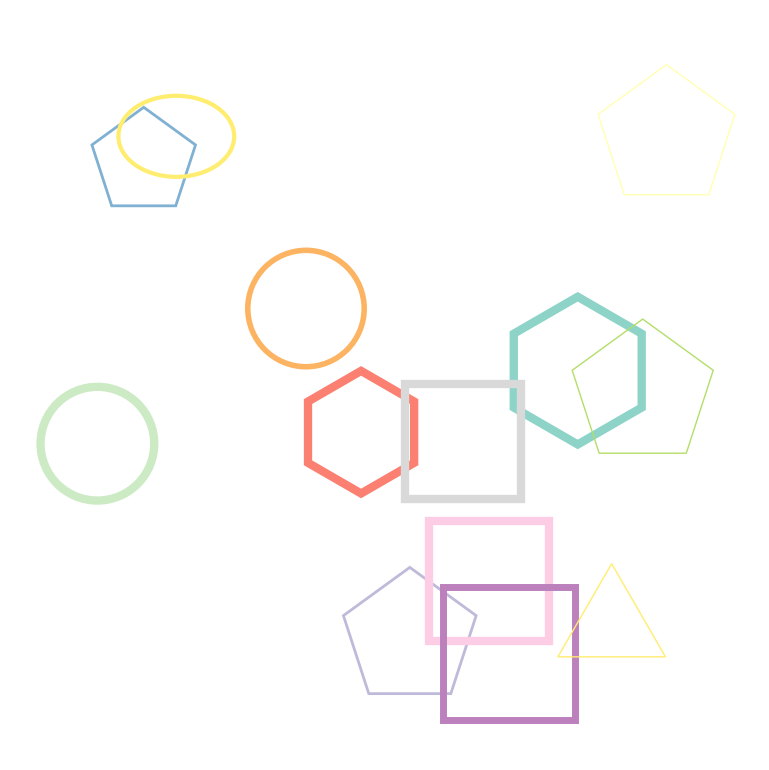[{"shape": "hexagon", "thickness": 3, "radius": 0.48, "center": [0.75, 0.519]}, {"shape": "pentagon", "thickness": 0.5, "radius": 0.47, "center": [0.866, 0.823]}, {"shape": "pentagon", "thickness": 1, "radius": 0.45, "center": [0.532, 0.173]}, {"shape": "hexagon", "thickness": 3, "radius": 0.4, "center": [0.469, 0.439]}, {"shape": "pentagon", "thickness": 1, "radius": 0.35, "center": [0.187, 0.79]}, {"shape": "circle", "thickness": 2, "radius": 0.38, "center": [0.397, 0.599]}, {"shape": "pentagon", "thickness": 0.5, "radius": 0.48, "center": [0.835, 0.489]}, {"shape": "square", "thickness": 3, "radius": 0.39, "center": [0.635, 0.245]}, {"shape": "square", "thickness": 3, "radius": 0.37, "center": [0.602, 0.427]}, {"shape": "square", "thickness": 2.5, "radius": 0.43, "center": [0.661, 0.151]}, {"shape": "circle", "thickness": 3, "radius": 0.37, "center": [0.126, 0.424]}, {"shape": "triangle", "thickness": 0.5, "radius": 0.4, "center": [0.794, 0.187]}, {"shape": "oval", "thickness": 1.5, "radius": 0.38, "center": [0.229, 0.823]}]